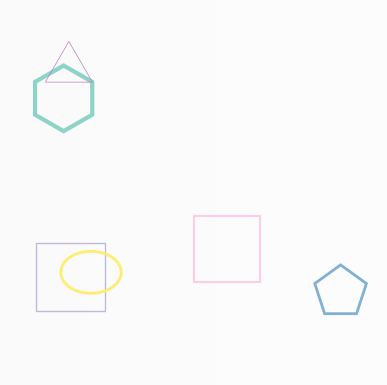[{"shape": "hexagon", "thickness": 3, "radius": 0.43, "center": [0.164, 0.745]}, {"shape": "square", "thickness": 1, "radius": 0.44, "center": [0.182, 0.28]}, {"shape": "pentagon", "thickness": 2, "radius": 0.35, "center": [0.879, 0.242]}, {"shape": "square", "thickness": 1.5, "radius": 0.43, "center": [0.586, 0.354]}, {"shape": "triangle", "thickness": 0.5, "radius": 0.35, "center": [0.178, 0.822]}, {"shape": "oval", "thickness": 2, "radius": 0.39, "center": [0.235, 0.293]}]